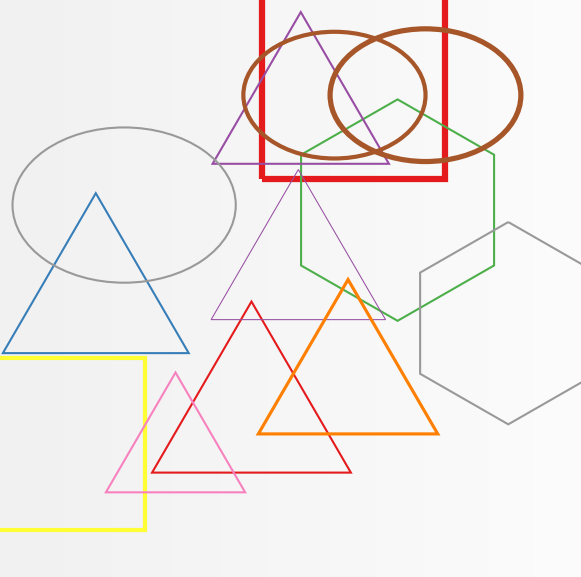[{"shape": "triangle", "thickness": 1, "radius": 0.99, "center": [0.433, 0.279]}, {"shape": "square", "thickness": 3, "radius": 0.79, "center": [0.608, 0.847]}, {"shape": "triangle", "thickness": 1, "radius": 0.92, "center": [0.165, 0.48]}, {"shape": "hexagon", "thickness": 1, "radius": 0.96, "center": [0.684, 0.635]}, {"shape": "triangle", "thickness": 1, "radius": 0.88, "center": [0.517, 0.803]}, {"shape": "triangle", "thickness": 0.5, "radius": 0.87, "center": [0.513, 0.532]}, {"shape": "triangle", "thickness": 1.5, "radius": 0.89, "center": [0.599, 0.337]}, {"shape": "square", "thickness": 2, "radius": 0.74, "center": [0.101, 0.231]}, {"shape": "oval", "thickness": 2.5, "radius": 0.82, "center": [0.732, 0.834]}, {"shape": "oval", "thickness": 2, "radius": 0.78, "center": [0.575, 0.834]}, {"shape": "triangle", "thickness": 1, "radius": 0.69, "center": [0.302, 0.216]}, {"shape": "hexagon", "thickness": 1, "radius": 0.88, "center": [0.874, 0.439]}, {"shape": "oval", "thickness": 1, "radius": 0.96, "center": [0.214, 0.644]}]